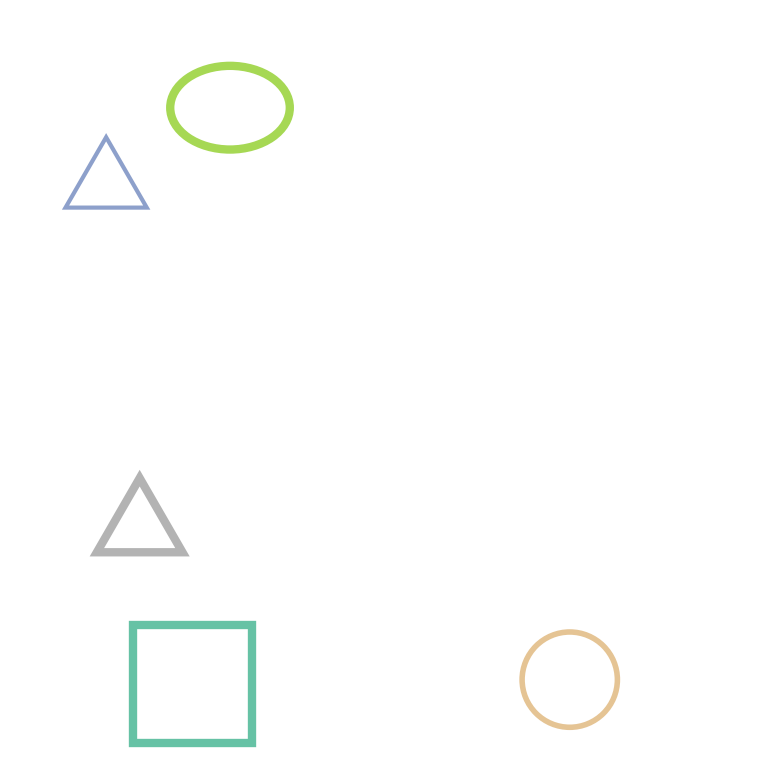[{"shape": "square", "thickness": 3, "radius": 0.38, "center": [0.25, 0.111]}, {"shape": "triangle", "thickness": 1.5, "radius": 0.3, "center": [0.138, 0.761]}, {"shape": "oval", "thickness": 3, "radius": 0.39, "center": [0.299, 0.86]}, {"shape": "circle", "thickness": 2, "radius": 0.31, "center": [0.74, 0.117]}, {"shape": "triangle", "thickness": 3, "radius": 0.32, "center": [0.181, 0.315]}]